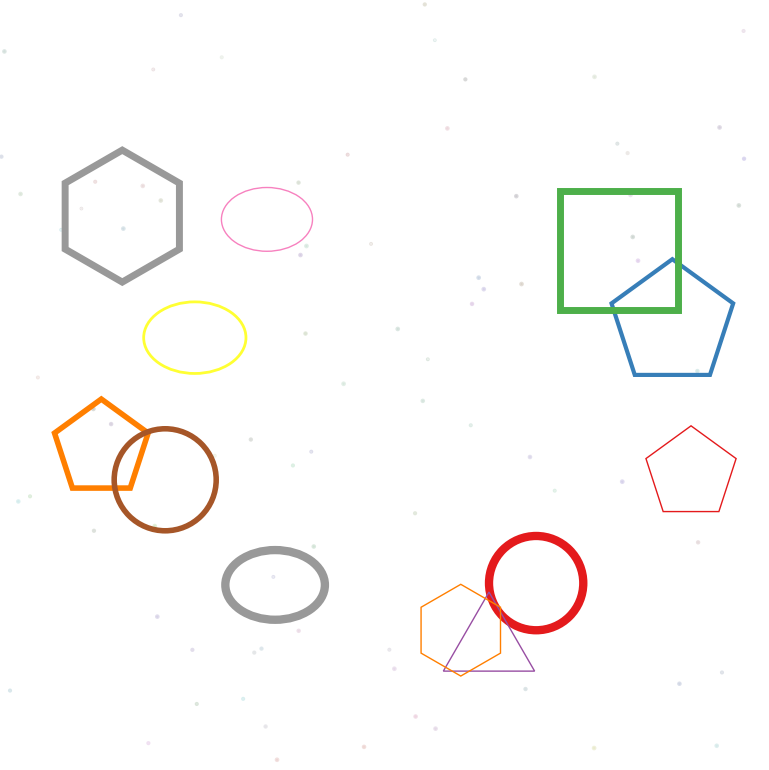[{"shape": "circle", "thickness": 3, "radius": 0.31, "center": [0.696, 0.243]}, {"shape": "pentagon", "thickness": 0.5, "radius": 0.31, "center": [0.897, 0.385]}, {"shape": "pentagon", "thickness": 1.5, "radius": 0.42, "center": [0.873, 0.58]}, {"shape": "square", "thickness": 2.5, "radius": 0.38, "center": [0.803, 0.675]}, {"shape": "triangle", "thickness": 0.5, "radius": 0.34, "center": [0.635, 0.163]}, {"shape": "hexagon", "thickness": 0.5, "radius": 0.3, "center": [0.598, 0.182]}, {"shape": "pentagon", "thickness": 2, "radius": 0.32, "center": [0.132, 0.418]}, {"shape": "oval", "thickness": 1, "radius": 0.33, "center": [0.253, 0.561]}, {"shape": "circle", "thickness": 2, "radius": 0.33, "center": [0.215, 0.377]}, {"shape": "oval", "thickness": 0.5, "radius": 0.3, "center": [0.347, 0.715]}, {"shape": "hexagon", "thickness": 2.5, "radius": 0.43, "center": [0.159, 0.719]}, {"shape": "oval", "thickness": 3, "radius": 0.32, "center": [0.357, 0.24]}]